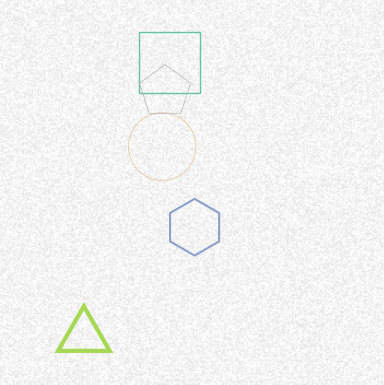[{"shape": "square", "thickness": 1, "radius": 0.4, "center": [0.44, 0.837]}, {"shape": "hexagon", "thickness": 1.5, "radius": 0.37, "center": [0.505, 0.41]}, {"shape": "triangle", "thickness": 3, "radius": 0.39, "center": [0.218, 0.127]}, {"shape": "circle", "thickness": 0.5, "radius": 0.44, "center": [0.421, 0.619]}, {"shape": "pentagon", "thickness": 0.5, "radius": 0.35, "center": [0.429, 0.762]}]